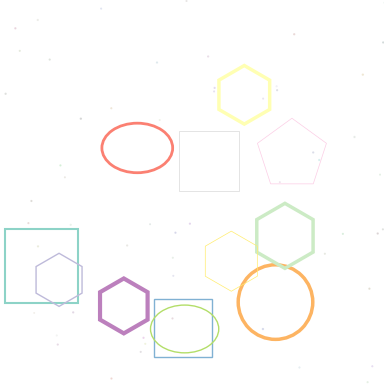[{"shape": "square", "thickness": 1.5, "radius": 0.48, "center": [0.107, 0.309]}, {"shape": "hexagon", "thickness": 2.5, "radius": 0.38, "center": [0.635, 0.754]}, {"shape": "hexagon", "thickness": 1, "radius": 0.34, "center": [0.153, 0.273]}, {"shape": "oval", "thickness": 2, "radius": 0.46, "center": [0.357, 0.616]}, {"shape": "square", "thickness": 1, "radius": 0.38, "center": [0.475, 0.148]}, {"shape": "circle", "thickness": 2.5, "radius": 0.48, "center": [0.716, 0.215]}, {"shape": "oval", "thickness": 1, "radius": 0.44, "center": [0.48, 0.146]}, {"shape": "pentagon", "thickness": 0.5, "radius": 0.47, "center": [0.758, 0.599]}, {"shape": "square", "thickness": 0.5, "radius": 0.39, "center": [0.543, 0.581]}, {"shape": "hexagon", "thickness": 3, "radius": 0.36, "center": [0.322, 0.205]}, {"shape": "hexagon", "thickness": 2.5, "radius": 0.42, "center": [0.74, 0.387]}, {"shape": "hexagon", "thickness": 0.5, "radius": 0.39, "center": [0.601, 0.322]}]